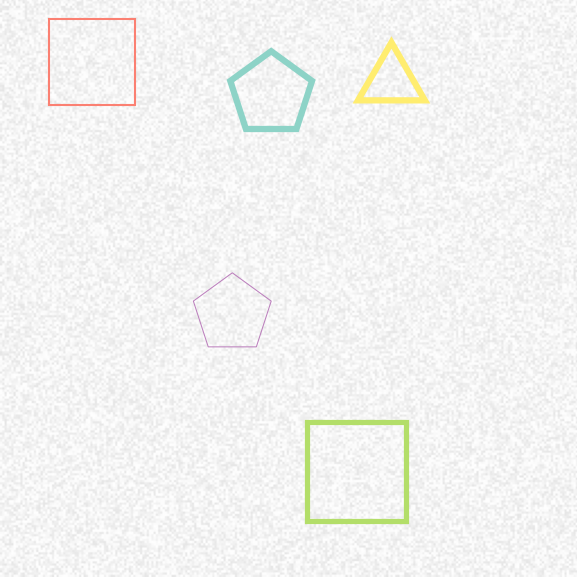[{"shape": "pentagon", "thickness": 3, "radius": 0.37, "center": [0.47, 0.836]}, {"shape": "square", "thickness": 1, "radius": 0.37, "center": [0.16, 0.892]}, {"shape": "square", "thickness": 2.5, "radius": 0.43, "center": [0.617, 0.183]}, {"shape": "pentagon", "thickness": 0.5, "radius": 0.35, "center": [0.402, 0.456]}, {"shape": "triangle", "thickness": 3, "radius": 0.33, "center": [0.678, 0.859]}]